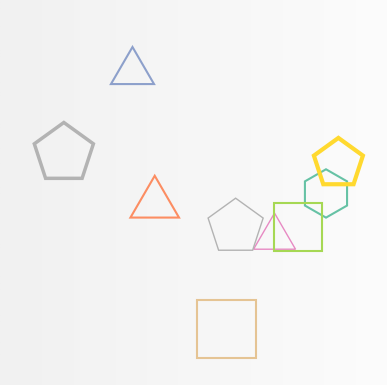[{"shape": "hexagon", "thickness": 1.5, "radius": 0.31, "center": [0.841, 0.498]}, {"shape": "triangle", "thickness": 1.5, "radius": 0.36, "center": [0.399, 0.471]}, {"shape": "triangle", "thickness": 1.5, "radius": 0.32, "center": [0.342, 0.814]}, {"shape": "triangle", "thickness": 1, "radius": 0.31, "center": [0.708, 0.384]}, {"shape": "square", "thickness": 1.5, "radius": 0.31, "center": [0.768, 0.412]}, {"shape": "pentagon", "thickness": 3, "radius": 0.33, "center": [0.873, 0.575]}, {"shape": "square", "thickness": 1.5, "radius": 0.38, "center": [0.584, 0.145]}, {"shape": "pentagon", "thickness": 2.5, "radius": 0.4, "center": [0.165, 0.602]}, {"shape": "pentagon", "thickness": 1, "radius": 0.37, "center": [0.608, 0.411]}]